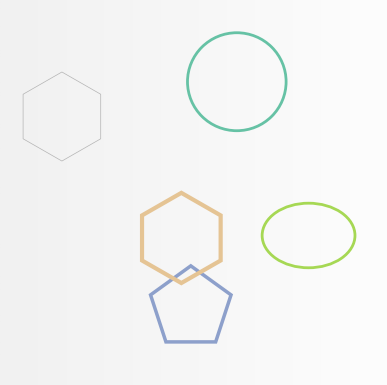[{"shape": "circle", "thickness": 2, "radius": 0.64, "center": [0.611, 0.788]}, {"shape": "pentagon", "thickness": 2.5, "radius": 0.55, "center": [0.492, 0.2]}, {"shape": "oval", "thickness": 2, "radius": 0.6, "center": [0.796, 0.388]}, {"shape": "hexagon", "thickness": 3, "radius": 0.59, "center": [0.468, 0.382]}, {"shape": "hexagon", "thickness": 0.5, "radius": 0.58, "center": [0.16, 0.697]}]